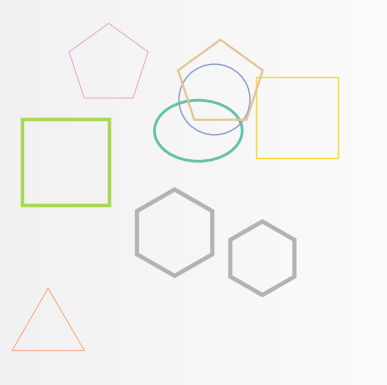[{"shape": "oval", "thickness": 2, "radius": 0.57, "center": [0.512, 0.66]}, {"shape": "triangle", "thickness": 0.5, "radius": 0.54, "center": [0.124, 0.143]}, {"shape": "circle", "thickness": 1, "radius": 0.46, "center": [0.553, 0.742]}, {"shape": "pentagon", "thickness": 0.5, "radius": 0.54, "center": [0.28, 0.832]}, {"shape": "square", "thickness": 2.5, "radius": 0.56, "center": [0.169, 0.579]}, {"shape": "square", "thickness": 1, "radius": 0.53, "center": [0.766, 0.694]}, {"shape": "pentagon", "thickness": 1.5, "radius": 0.57, "center": [0.569, 0.782]}, {"shape": "hexagon", "thickness": 3, "radius": 0.48, "center": [0.677, 0.329]}, {"shape": "hexagon", "thickness": 3, "radius": 0.56, "center": [0.451, 0.396]}]